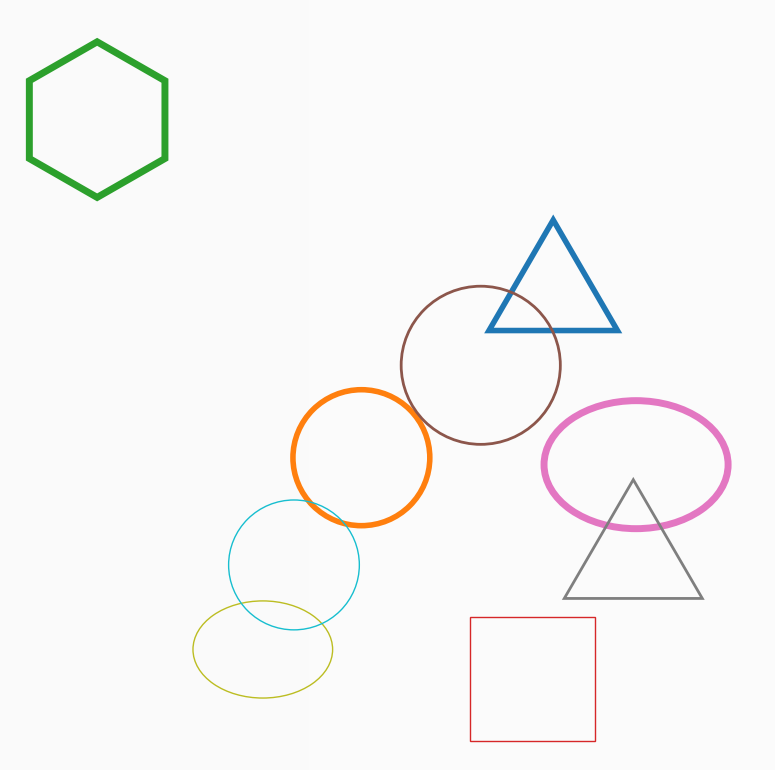[{"shape": "triangle", "thickness": 2, "radius": 0.48, "center": [0.714, 0.619]}, {"shape": "circle", "thickness": 2, "radius": 0.44, "center": [0.466, 0.406]}, {"shape": "hexagon", "thickness": 2.5, "radius": 0.51, "center": [0.125, 0.845]}, {"shape": "square", "thickness": 0.5, "radius": 0.4, "center": [0.687, 0.118]}, {"shape": "circle", "thickness": 1, "radius": 0.51, "center": [0.62, 0.526]}, {"shape": "oval", "thickness": 2.5, "radius": 0.59, "center": [0.821, 0.397]}, {"shape": "triangle", "thickness": 1, "radius": 0.51, "center": [0.817, 0.274]}, {"shape": "oval", "thickness": 0.5, "radius": 0.45, "center": [0.339, 0.157]}, {"shape": "circle", "thickness": 0.5, "radius": 0.42, "center": [0.379, 0.266]}]